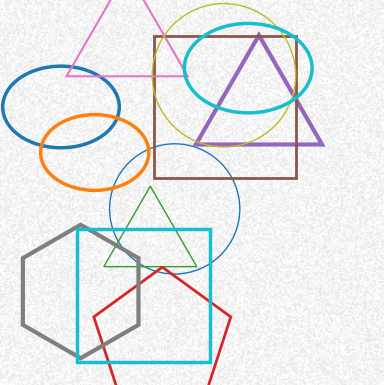[{"shape": "circle", "thickness": 1, "radius": 0.85, "center": [0.454, 0.457]}, {"shape": "oval", "thickness": 2.5, "radius": 0.76, "center": [0.158, 0.722]}, {"shape": "oval", "thickness": 2.5, "radius": 0.7, "center": [0.246, 0.604]}, {"shape": "triangle", "thickness": 1, "radius": 0.7, "center": [0.39, 0.377]}, {"shape": "pentagon", "thickness": 2, "radius": 0.94, "center": [0.422, 0.119]}, {"shape": "triangle", "thickness": 3, "radius": 0.95, "center": [0.673, 0.719]}, {"shape": "square", "thickness": 2, "radius": 0.92, "center": [0.585, 0.722]}, {"shape": "triangle", "thickness": 1.5, "radius": 0.91, "center": [0.33, 0.893]}, {"shape": "hexagon", "thickness": 3, "radius": 0.87, "center": [0.21, 0.243]}, {"shape": "circle", "thickness": 1, "radius": 0.93, "center": [0.582, 0.804]}, {"shape": "oval", "thickness": 2.5, "radius": 0.83, "center": [0.645, 0.823]}, {"shape": "square", "thickness": 2.5, "radius": 0.86, "center": [0.372, 0.233]}]